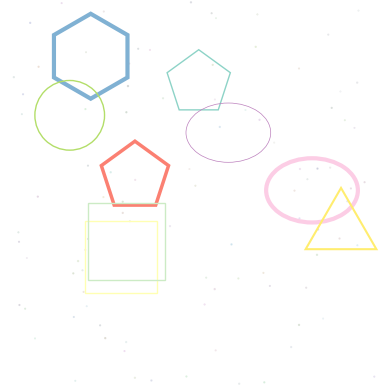[{"shape": "pentagon", "thickness": 1, "radius": 0.43, "center": [0.516, 0.785]}, {"shape": "square", "thickness": 1, "radius": 0.47, "center": [0.314, 0.333]}, {"shape": "pentagon", "thickness": 2.5, "radius": 0.46, "center": [0.351, 0.541]}, {"shape": "hexagon", "thickness": 3, "radius": 0.55, "center": [0.236, 0.854]}, {"shape": "circle", "thickness": 1, "radius": 0.45, "center": [0.181, 0.7]}, {"shape": "oval", "thickness": 3, "radius": 0.6, "center": [0.81, 0.506]}, {"shape": "oval", "thickness": 0.5, "radius": 0.55, "center": [0.593, 0.655]}, {"shape": "square", "thickness": 1, "radius": 0.5, "center": [0.329, 0.373]}, {"shape": "triangle", "thickness": 1.5, "radius": 0.53, "center": [0.886, 0.406]}]